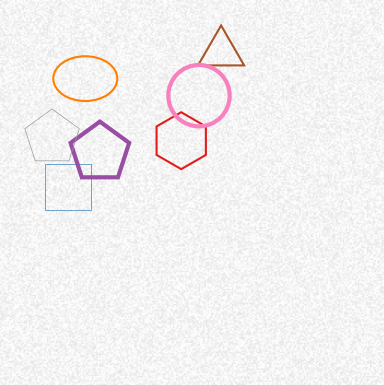[{"shape": "hexagon", "thickness": 1.5, "radius": 0.37, "center": [0.471, 0.635]}, {"shape": "square", "thickness": 0.5, "radius": 0.3, "center": [0.176, 0.515]}, {"shape": "pentagon", "thickness": 3, "radius": 0.4, "center": [0.259, 0.604]}, {"shape": "oval", "thickness": 1.5, "radius": 0.42, "center": [0.222, 0.796]}, {"shape": "triangle", "thickness": 1.5, "radius": 0.35, "center": [0.574, 0.865]}, {"shape": "circle", "thickness": 3, "radius": 0.4, "center": [0.517, 0.751]}, {"shape": "pentagon", "thickness": 0.5, "radius": 0.37, "center": [0.135, 0.643]}]